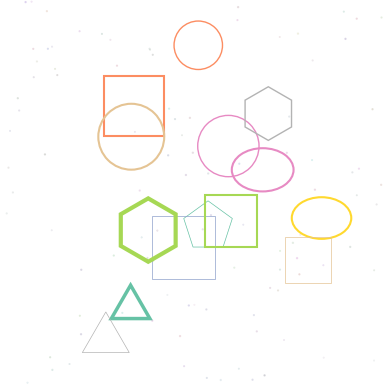[{"shape": "triangle", "thickness": 2.5, "radius": 0.29, "center": [0.339, 0.201]}, {"shape": "pentagon", "thickness": 0.5, "radius": 0.33, "center": [0.54, 0.412]}, {"shape": "square", "thickness": 1.5, "radius": 0.39, "center": [0.349, 0.725]}, {"shape": "circle", "thickness": 1, "radius": 0.31, "center": [0.515, 0.882]}, {"shape": "square", "thickness": 0.5, "radius": 0.41, "center": [0.476, 0.356]}, {"shape": "oval", "thickness": 1.5, "radius": 0.4, "center": [0.682, 0.559]}, {"shape": "circle", "thickness": 1, "radius": 0.4, "center": [0.593, 0.621]}, {"shape": "square", "thickness": 1.5, "radius": 0.34, "center": [0.599, 0.426]}, {"shape": "hexagon", "thickness": 3, "radius": 0.41, "center": [0.385, 0.402]}, {"shape": "oval", "thickness": 1.5, "radius": 0.39, "center": [0.835, 0.434]}, {"shape": "circle", "thickness": 1.5, "radius": 0.43, "center": [0.341, 0.645]}, {"shape": "square", "thickness": 0.5, "radius": 0.3, "center": [0.8, 0.325]}, {"shape": "triangle", "thickness": 0.5, "radius": 0.35, "center": [0.275, 0.119]}, {"shape": "hexagon", "thickness": 1, "radius": 0.35, "center": [0.697, 0.705]}]